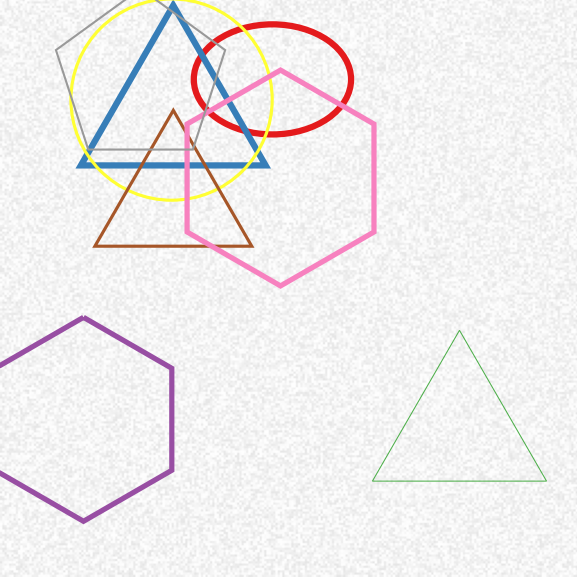[{"shape": "oval", "thickness": 3, "radius": 0.68, "center": [0.472, 0.862]}, {"shape": "triangle", "thickness": 3, "radius": 0.92, "center": [0.3, 0.805]}, {"shape": "triangle", "thickness": 0.5, "radius": 0.87, "center": [0.796, 0.253]}, {"shape": "hexagon", "thickness": 2.5, "radius": 0.88, "center": [0.145, 0.273]}, {"shape": "circle", "thickness": 1.5, "radius": 0.87, "center": [0.297, 0.827]}, {"shape": "triangle", "thickness": 1.5, "radius": 0.78, "center": [0.3, 0.651]}, {"shape": "hexagon", "thickness": 2.5, "radius": 0.93, "center": [0.486, 0.691]}, {"shape": "pentagon", "thickness": 1, "radius": 0.77, "center": [0.243, 0.865]}]